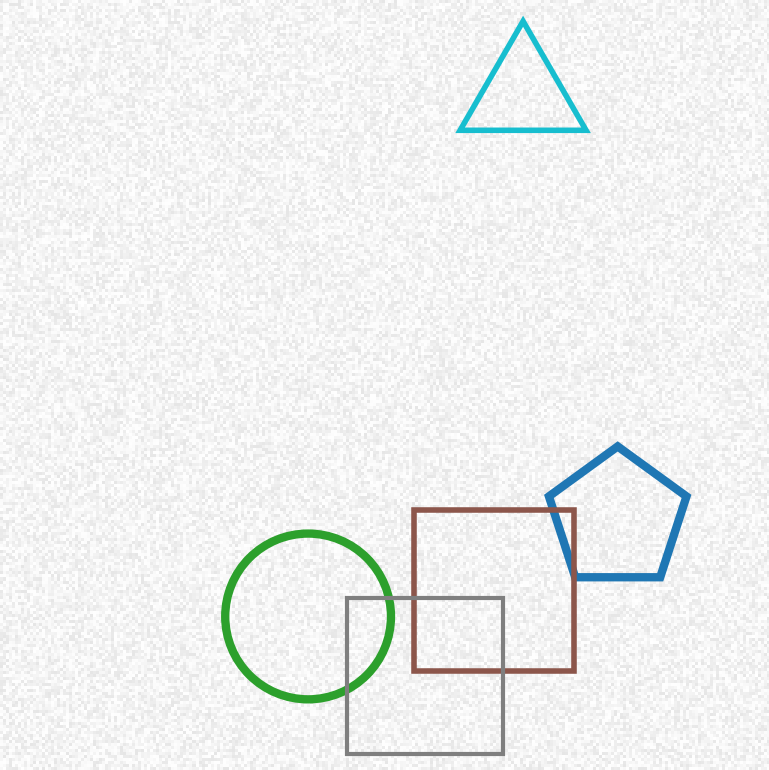[{"shape": "pentagon", "thickness": 3, "radius": 0.47, "center": [0.802, 0.326]}, {"shape": "circle", "thickness": 3, "radius": 0.54, "center": [0.4, 0.199]}, {"shape": "square", "thickness": 2, "radius": 0.52, "center": [0.642, 0.233]}, {"shape": "square", "thickness": 1.5, "radius": 0.51, "center": [0.552, 0.122]}, {"shape": "triangle", "thickness": 2, "radius": 0.47, "center": [0.679, 0.878]}]